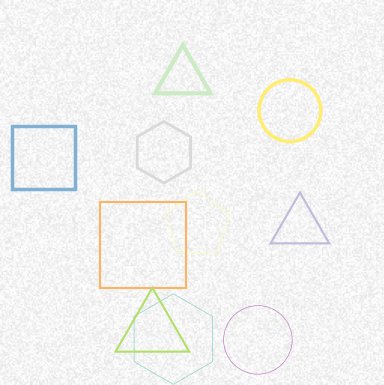[{"shape": "hexagon", "thickness": 0.5, "radius": 0.59, "center": [0.45, 0.119]}, {"shape": "pentagon", "thickness": 0.5, "radius": 0.44, "center": [0.512, 0.416]}, {"shape": "triangle", "thickness": 1.5, "radius": 0.44, "center": [0.779, 0.412]}, {"shape": "square", "thickness": 2.5, "radius": 0.41, "center": [0.112, 0.591]}, {"shape": "square", "thickness": 1.5, "radius": 0.56, "center": [0.371, 0.364]}, {"shape": "triangle", "thickness": 1.5, "radius": 0.55, "center": [0.396, 0.142]}, {"shape": "hexagon", "thickness": 2, "radius": 0.4, "center": [0.426, 0.605]}, {"shape": "circle", "thickness": 0.5, "radius": 0.45, "center": [0.67, 0.117]}, {"shape": "triangle", "thickness": 3, "radius": 0.42, "center": [0.475, 0.799]}, {"shape": "circle", "thickness": 2.5, "radius": 0.4, "center": [0.753, 0.713]}]